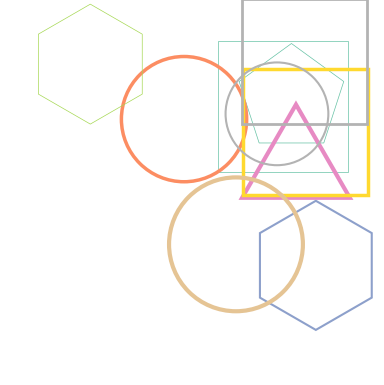[{"shape": "pentagon", "thickness": 0.5, "radius": 0.71, "center": [0.757, 0.744]}, {"shape": "square", "thickness": 0.5, "radius": 0.85, "center": [0.735, 0.723]}, {"shape": "circle", "thickness": 2.5, "radius": 0.81, "center": [0.478, 0.691]}, {"shape": "hexagon", "thickness": 1.5, "radius": 0.84, "center": [0.82, 0.311]}, {"shape": "triangle", "thickness": 3, "radius": 0.81, "center": [0.769, 0.567]}, {"shape": "hexagon", "thickness": 0.5, "radius": 0.78, "center": [0.235, 0.833]}, {"shape": "square", "thickness": 2.5, "radius": 0.82, "center": [0.793, 0.656]}, {"shape": "circle", "thickness": 3, "radius": 0.87, "center": [0.613, 0.365]}, {"shape": "square", "thickness": 2, "radius": 0.81, "center": [0.79, 0.84]}, {"shape": "circle", "thickness": 1.5, "radius": 0.67, "center": [0.719, 0.704]}]